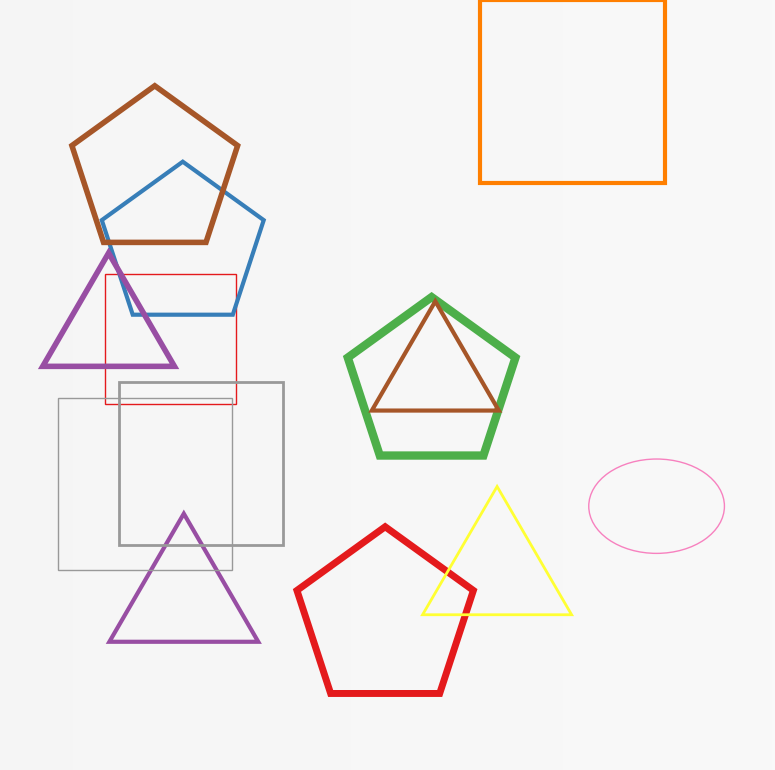[{"shape": "square", "thickness": 0.5, "radius": 0.42, "center": [0.22, 0.559]}, {"shape": "pentagon", "thickness": 2.5, "radius": 0.6, "center": [0.497, 0.196]}, {"shape": "pentagon", "thickness": 1.5, "radius": 0.55, "center": [0.236, 0.68]}, {"shape": "pentagon", "thickness": 3, "radius": 0.57, "center": [0.557, 0.5]}, {"shape": "triangle", "thickness": 1.5, "radius": 0.55, "center": [0.237, 0.222]}, {"shape": "triangle", "thickness": 2, "radius": 0.49, "center": [0.14, 0.573]}, {"shape": "square", "thickness": 1.5, "radius": 0.59, "center": [0.739, 0.882]}, {"shape": "triangle", "thickness": 1, "radius": 0.56, "center": [0.641, 0.257]}, {"shape": "triangle", "thickness": 1.5, "radius": 0.47, "center": [0.562, 0.514]}, {"shape": "pentagon", "thickness": 2, "radius": 0.56, "center": [0.2, 0.776]}, {"shape": "oval", "thickness": 0.5, "radius": 0.44, "center": [0.847, 0.343]}, {"shape": "square", "thickness": 1, "radius": 0.53, "center": [0.259, 0.398]}, {"shape": "square", "thickness": 0.5, "radius": 0.56, "center": [0.187, 0.371]}]